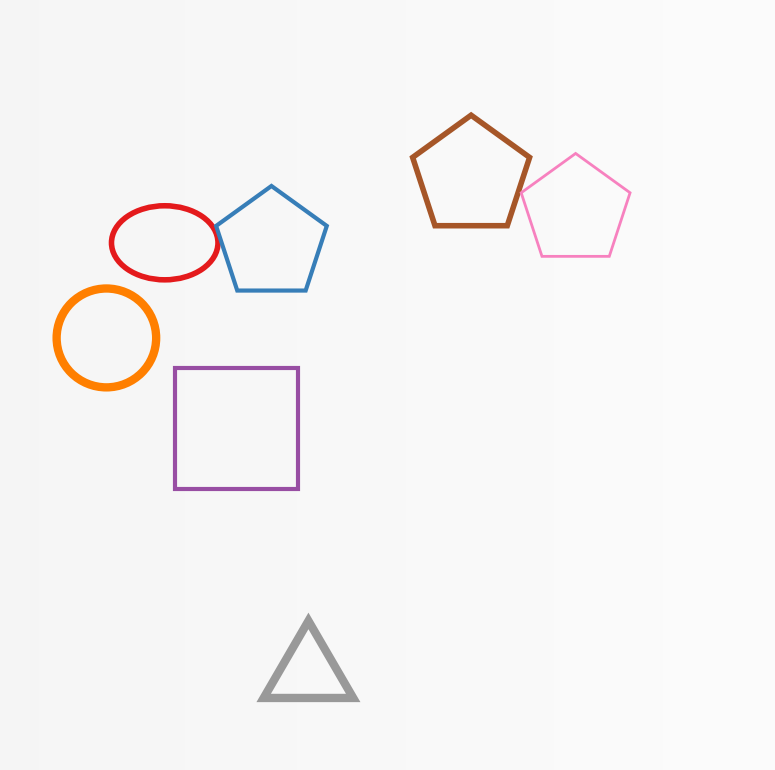[{"shape": "oval", "thickness": 2, "radius": 0.34, "center": [0.213, 0.685]}, {"shape": "pentagon", "thickness": 1.5, "radius": 0.38, "center": [0.35, 0.683]}, {"shape": "square", "thickness": 1.5, "radius": 0.4, "center": [0.305, 0.444]}, {"shape": "circle", "thickness": 3, "radius": 0.32, "center": [0.137, 0.561]}, {"shape": "pentagon", "thickness": 2, "radius": 0.4, "center": [0.608, 0.771]}, {"shape": "pentagon", "thickness": 1, "radius": 0.37, "center": [0.743, 0.727]}, {"shape": "triangle", "thickness": 3, "radius": 0.33, "center": [0.398, 0.127]}]